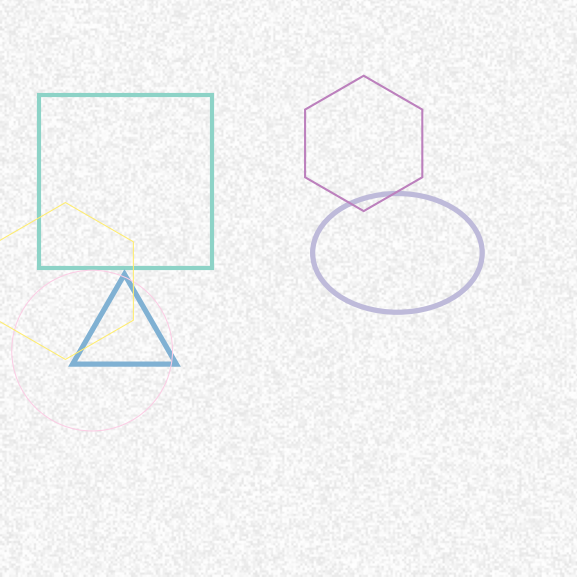[{"shape": "square", "thickness": 2, "radius": 0.75, "center": [0.218, 0.685]}, {"shape": "oval", "thickness": 2.5, "radius": 0.73, "center": [0.688, 0.561]}, {"shape": "triangle", "thickness": 2.5, "radius": 0.52, "center": [0.216, 0.42]}, {"shape": "circle", "thickness": 0.5, "radius": 0.7, "center": [0.16, 0.392]}, {"shape": "hexagon", "thickness": 1, "radius": 0.59, "center": [0.63, 0.751]}, {"shape": "hexagon", "thickness": 0.5, "radius": 0.68, "center": [0.113, 0.513]}]